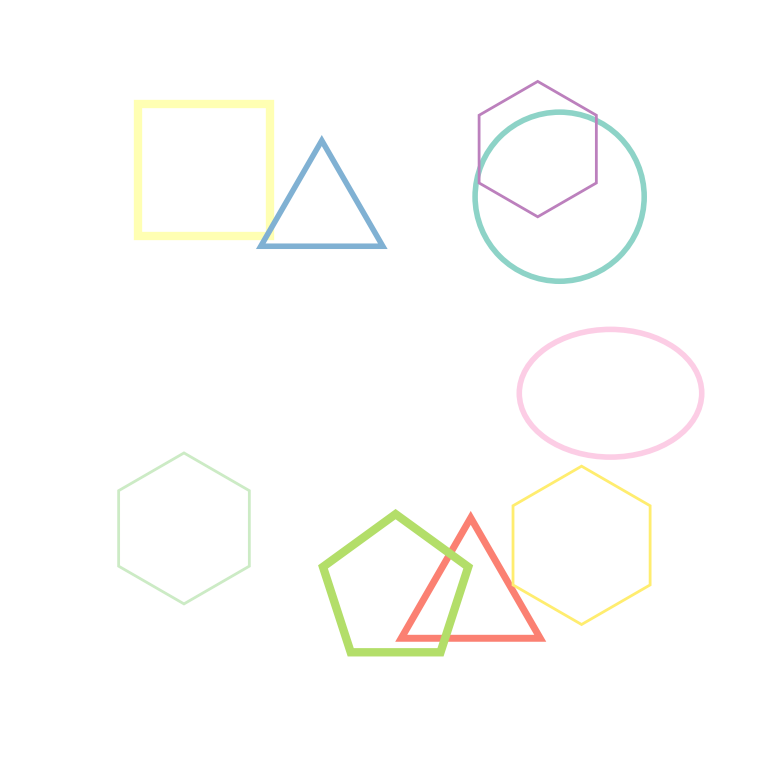[{"shape": "circle", "thickness": 2, "radius": 0.55, "center": [0.727, 0.745]}, {"shape": "square", "thickness": 3, "radius": 0.43, "center": [0.265, 0.779]}, {"shape": "triangle", "thickness": 2.5, "radius": 0.52, "center": [0.611, 0.223]}, {"shape": "triangle", "thickness": 2, "radius": 0.46, "center": [0.418, 0.726]}, {"shape": "pentagon", "thickness": 3, "radius": 0.5, "center": [0.514, 0.233]}, {"shape": "oval", "thickness": 2, "radius": 0.59, "center": [0.793, 0.489]}, {"shape": "hexagon", "thickness": 1, "radius": 0.44, "center": [0.698, 0.806]}, {"shape": "hexagon", "thickness": 1, "radius": 0.49, "center": [0.239, 0.314]}, {"shape": "hexagon", "thickness": 1, "radius": 0.51, "center": [0.755, 0.292]}]